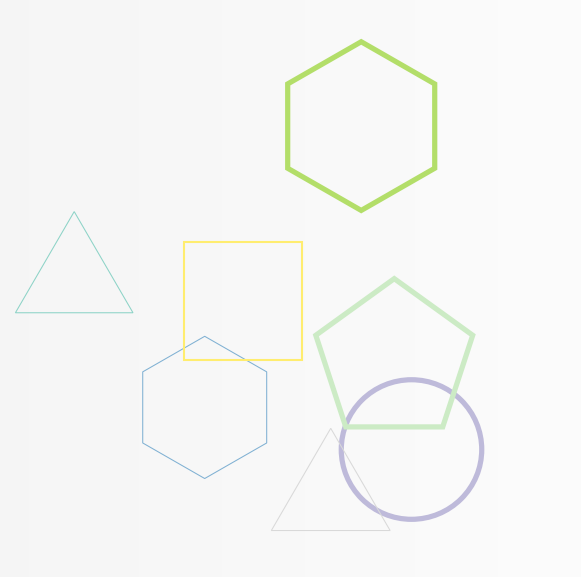[{"shape": "triangle", "thickness": 0.5, "radius": 0.58, "center": [0.128, 0.516]}, {"shape": "circle", "thickness": 2.5, "radius": 0.6, "center": [0.708, 0.221]}, {"shape": "hexagon", "thickness": 0.5, "radius": 0.62, "center": [0.352, 0.294]}, {"shape": "hexagon", "thickness": 2.5, "radius": 0.73, "center": [0.621, 0.781]}, {"shape": "triangle", "thickness": 0.5, "radius": 0.59, "center": [0.569, 0.139]}, {"shape": "pentagon", "thickness": 2.5, "radius": 0.71, "center": [0.678, 0.375]}, {"shape": "square", "thickness": 1, "radius": 0.51, "center": [0.418, 0.478]}]